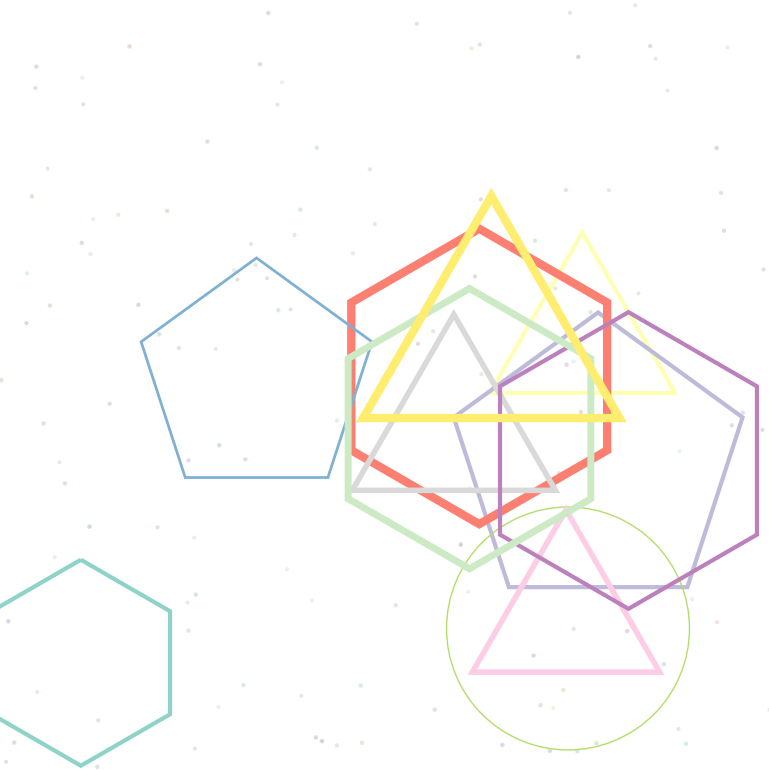[{"shape": "hexagon", "thickness": 1.5, "radius": 0.67, "center": [0.105, 0.139]}, {"shape": "triangle", "thickness": 1.5, "radius": 0.69, "center": [0.756, 0.559]}, {"shape": "pentagon", "thickness": 1.5, "radius": 0.99, "center": [0.777, 0.397]}, {"shape": "hexagon", "thickness": 3, "radius": 0.96, "center": [0.622, 0.511]}, {"shape": "pentagon", "thickness": 1, "radius": 0.79, "center": [0.333, 0.507]}, {"shape": "circle", "thickness": 0.5, "radius": 0.79, "center": [0.738, 0.184]}, {"shape": "triangle", "thickness": 2, "radius": 0.7, "center": [0.735, 0.197]}, {"shape": "triangle", "thickness": 2, "radius": 0.76, "center": [0.589, 0.439]}, {"shape": "hexagon", "thickness": 1.5, "radius": 0.96, "center": [0.816, 0.402]}, {"shape": "hexagon", "thickness": 2.5, "radius": 0.91, "center": [0.61, 0.443]}, {"shape": "triangle", "thickness": 3, "radius": 0.96, "center": [0.638, 0.553]}]